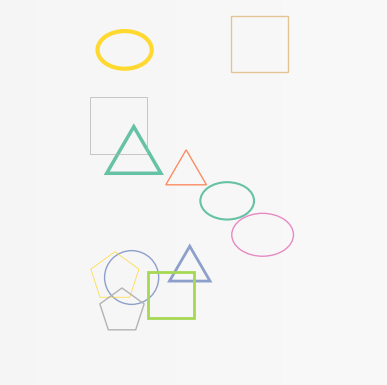[{"shape": "oval", "thickness": 1.5, "radius": 0.35, "center": [0.586, 0.478]}, {"shape": "triangle", "thickness": 2.5, "radius": 0.4, "center": [0.345, 0.59]}, {"shape": "triangle", "thickness": 1, "radius": 0.3, "center": [0.48, 0.55]}, {"shape": "triangle", "thickness": 2, "radius": 0.3, "center": [0.49, 0.3]}, {"shape": "circle", "thickness": 1, "radius": 0.35, "center": [0.34, 0.279]}, {"shape": "oval", "thickness": 1, "radius": 0.4, "center": [0.678, 0.39]}, {"shape": "square", "thickness": 2, "radius": 0.3, "center": [0.442, 0.233]}, {"shape": "pentagon", "thickness": 0.5, "radius": 0.33, "center": [0.296, 0.281]}, {"shape": "oval", "thickness": 3, "radius": 0.35, "center": [0.322, 0.87]}, {"shape": "square", "thickness": 1, "radius": 0.37, "center": [0.67, 0.886]}, {"shape": "square", "thickness": 0.5, "radius": 0.37, "center": [0.306, 0.673]}, {"shape": "pentagon", "thickness": 1, "radius": 0.3, "center": [0.315, 0.192]}]